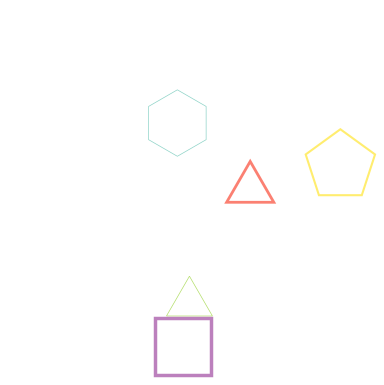[{"shape": "hexagon", "thickness": 0.5, "radius": 0.43, "center": [0.461, 0.68]}, {"shape": "triangle", "thickness": 2, "radius": 0.35, "center": [0.65, 0.51]}, {"shape": "triangle", "thickness": 0.5, "radius": 0.34, "center": [0.492, 0.214]}, {"shape": "square", "thickness": 2.5, "radius": 0.37, "center": [0.476, 0.1]}, {"shape": "pentagon", "thickness": 1.5, "radius": 0.47, "center": [0.884, 0.57]}]